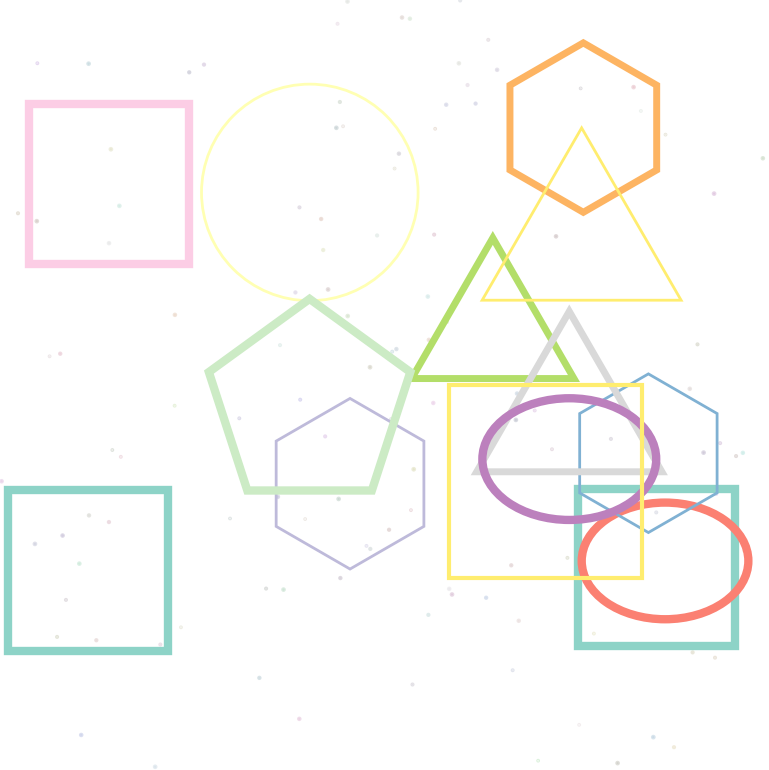[{"shape": "square", "thickness": 3, "radius": 0.52, "center": [0.114, 0.259]}, {"shape": "square", "thickness": 3, "radius": 0.51, "center": [0.853, 0.263]}, {"shape": "circle", "thickness": 1, "radius": 0.7, "center": [0.402, 0.75]}, {"shape": "hexagon", "thickness": 1, "radius": 0.55, "center": [0.455, 0.372]}, {"shape": "oval", "thickness": 3, "radius": 0.54, "center": [0.864, 0.272]}, {"shape": "hexagon", "thickness": 1, "radius": 0.52, "center": [0.842, 0.411]}, {"shape": "hexagon", "thickness": 2.5, "radius": 0.55, "center": [0.758, 0.834]}, {"shape": "triangle", "thickness": 2.5, "radius": 0.61, "center": [0.64, 0.569]}, {"shape": "square", "thickness": 3, "radius": 0.52, "center": [0.142, 0.761]}, {"shape": "triangle", "thickness": 2.5, "radius": 0.69, "center": [0.739, 0.457]}, {"shape": "oval", "thickness": 3, "radius": 0.56, "center": [0.739, 0.404]}, {"shape": "pentagon", "thickness": 3, "radius": 0.69, "center": [0.402, 0.474]}, {"shape": "triangle", "thickness": 1, "radius": 0.75, "center": [0.755, 0.685]}, {"shape": "square", "thickness": 1.5, "radius": 0.63, "center": [0.709, 0.375]}]